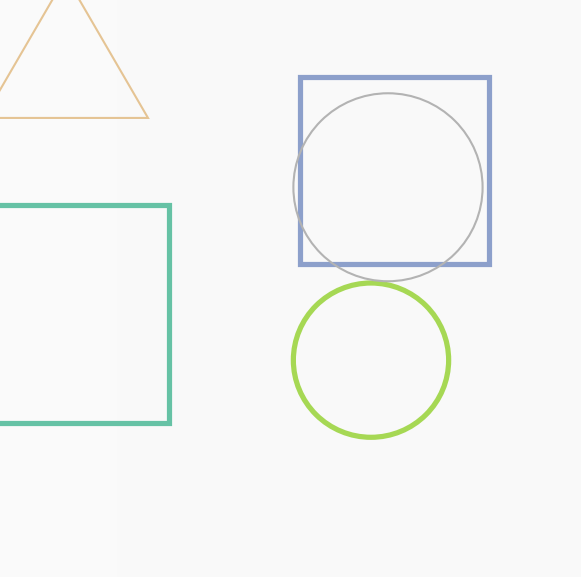[{"shape": "square", "thickness": 2.5, "radius": 0.94, "center": [0.101, 0.456]}, {"shape": "square", "thickness": 2.5, "radius": 0.81, "center": [0.678, 0.704]}, {"shape": "circle", "thickness": 2.5, "radius": 0.67, "center": [0.638, 0.375]}, {"shape": "triangle", "thickness": 1, "radius": 0.82, "center": [0.113, 0.877]}, {"shape": "circle", "thickness": 1, "radius": 0.81, "center": [0.668, 0.675]}]